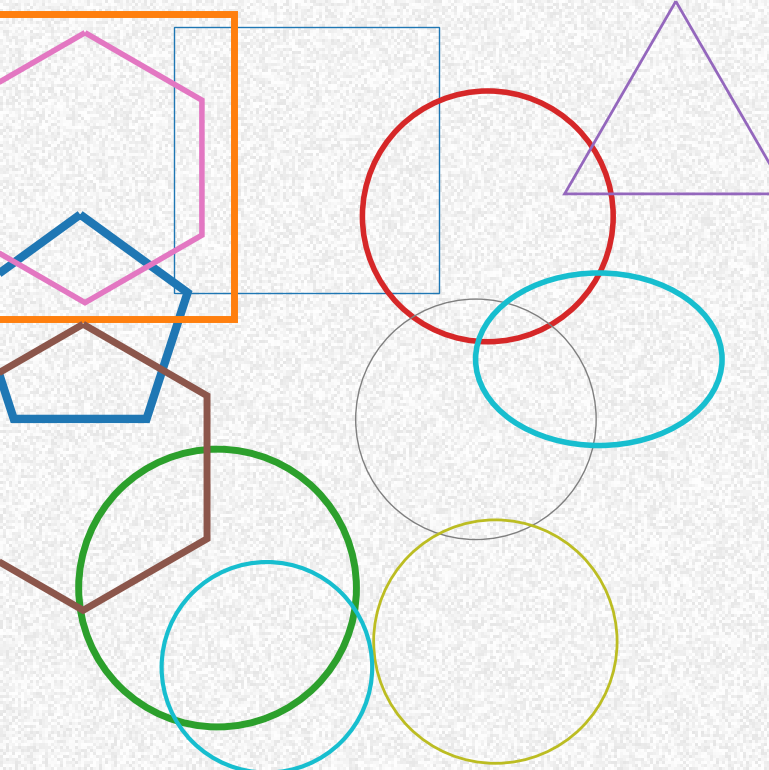[{"shape": "square", "thickness": 0.5, "radius": 0.86, "center": [0.398, 0.792]}, {"shape": "pentagon", "thickness": 3, "radius": 0.73, "center": [0.104, 0.575]}, {"shape": "square", "thickness": 2.5, "radius": 0.99, "center": [0.106, 0.784]}, {"shape": "circle", "thickness": 2.5, "radius": 0.9, "center": [0.283, 0.236]}, {"shape": "circle", "thickness": 2, "radius": 0.81, "center": [0.634, 0.719]}, {"shape": "triangle", "thickness": 1, "radius": 0.83, "center": [0.878, 0.832]}, {"shape": "hexagon", "thickness": 2.5, "radius": 0.93, "center": [0.108, 0.393]}, {"shape": "hexagon", "thickness": 2, "radius": 0.88, "center": [0.11, 0.782]}, {"shape": "circle", "thickness": 0.5, "radius": 0.78, "center": [0.618, 0.455]}, {"shape": "circle", "thickness": 1, "radius": 0.79, "center": [0.643, 0.167]}, {"shape": "oval", "thickness": 2, "radius": 0.8, "center": [0.778, 0.533]}, {"shape": "circle", "thickness": 1.5, "radius": 0.68, "center": [0.347, 0.133]}]